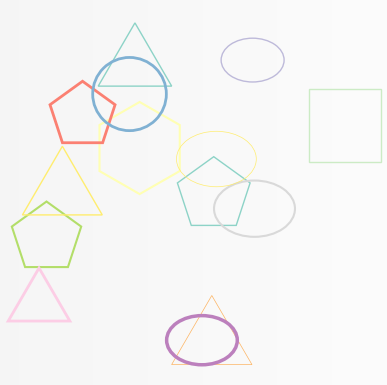[{"shape": "pentagon", "thickness": 1, "radius": 0.49, "center": [0.552, 0.494]}, {"shape": "triangle", "thickness": 1, "radius": 0.55, "center": [0.348, 0.831]}, {"shape": "hexagon", "thickness": 1.5, "radius": 0.6, "center": [0.36, 0.616]}, {"shape": "oval", "thickness": 1, "radius": 0.41, "center": [0.652, 0.844]}, {"shape": "pentagon", "thickness": 2, "radius": 0.44, "center": [0.213, 0.701]}, {"shape": "circle", "thickness": 2, "radius": 0.48, "center": [0.334, 0.756]}, {"shape": "triangle", "thickness": 0.5, "radius": 0.6, "center": [0.547, 0.113]}, {"shape": "pentagon", "thickness": 1.5, "radius": 0.47, "center": [0.12, 0.382]}, {"shape": "triangle", "thickness": 2, "radius": 0.46, "center": [0.101, 0.212]}, {"shape": "oval", "thickness": 1.5, "radius": 0.52, "center": [0.657, 0.458]}, {"shape": "oval", "thickness": 2.5, "radius": 0.46, "center": [0.521, 0.116]}, {"shape": "square", "thickness": 1, "radius": 0.47, "center": [0.891, 0.674]}, {"shape": "triangle", "thickness": 1, "radius": 0.59, "center": [0.161, 0.501]}, {"shape": "oval", "thickness": 0.5, "radius": 0.51, "center": [0.558, 0.587]}]